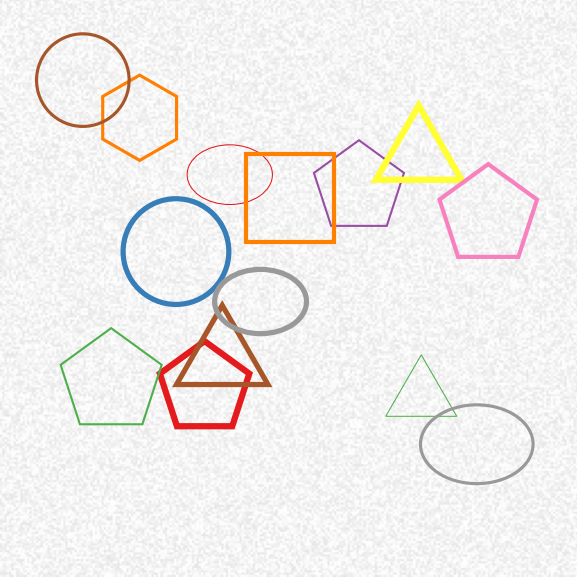[{"shape": "oval", "thickness": 0.5, "radius": 0.37, "center": [0.398, 0.697]}, {"shape": "pentagon", "thickness": 3, "radius": 0.41, "center": [0.354, 0.327]}, {"shape": "circle", "thickness": 2.5, "radius": 0.46, "center": [0.305, 0.564]}, {"shape": "triangle", "thickness": 0.5, "radius": 0.35, "center": [0.729, 0.314]}, {"shape": "pentagon", "thickness": 1, "radius": 0.46, "center": [0.192, 0.339]}, {"shape": "pentagon", "thickness": 1, "radius": 0.41, "center": [0.622, 0.674]}, {"shape": "hexagon", "thickness": 1.5, "radius": 0.37, "center": [0.242, 0.795]}, {"shape": "square", "thickness": 2, "radius": 0.38, "center": [0.502, 0.657]}, {"shape": "triangle", "thickness": 3, "radius": 0.43, "center": [0.725, 0.731]}, {"shape": "triangle", "thickness": 2.5, "radius": 0.46, "center": [0.385, 0.379]}, {"shape": "circle", "thickness": 1.5, "radius": 0.4, "center": [0.143, 0.86]}, {"shape": "pentagon", "thickness": 2, "radius": 0.44, "center": [0.845, 0.626]}, {"shape": "oval", "thickness": 2.5, "radius": 0.4, "center": [0.451, 0.477]}, {"shape": "oval", "thickness": 1.5, "radius": 0.49, "center": [0.826, 0.23]}]